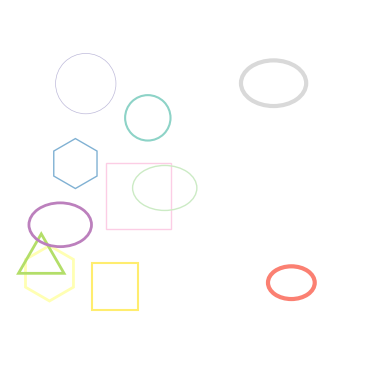[{"shape": "circle", "thickness": 1.5, "radius": 0.29, "center": [0.384, 0.694]}, {"shape": "hexagon", "thickness": 2, "radius": 0.36, "center": [0.128, 0.29]}, {"shape": "circle", "thickness": 0.5, "radius": 0.39, "center": [0.223, 0.783]}, {"shape": "oval", "thickness": 3, "radius": 0.3, "center": [0.757, 0.266]}, {"shape": "hexagon", "thickness": 1, "radius": 0.32, "center": [0.196, 0.575]}, {"shape": "triangle", "thickness": 2, "radius": 0.34, "center": [0.107, 0.324]}, {"shape": "square", "thickness": 1, "radius": 0.43, "center": [0.36, 0.491]}, {"shape": "oval", "thickness": 3, "radius": 0.42, "center": [0.711, 0.784]}, {"shape": "oval", "thickness": 2, "radius": 0.41, "center": [0.156, 0.416]}, {"shape": "oval", "thickness": 1, "radius": 0.42, "center": [0.428, 0.512]}, {"shape": "square", "thickness": 1.5, "radius": 0.3, "center": [0.299, 0.256]}]